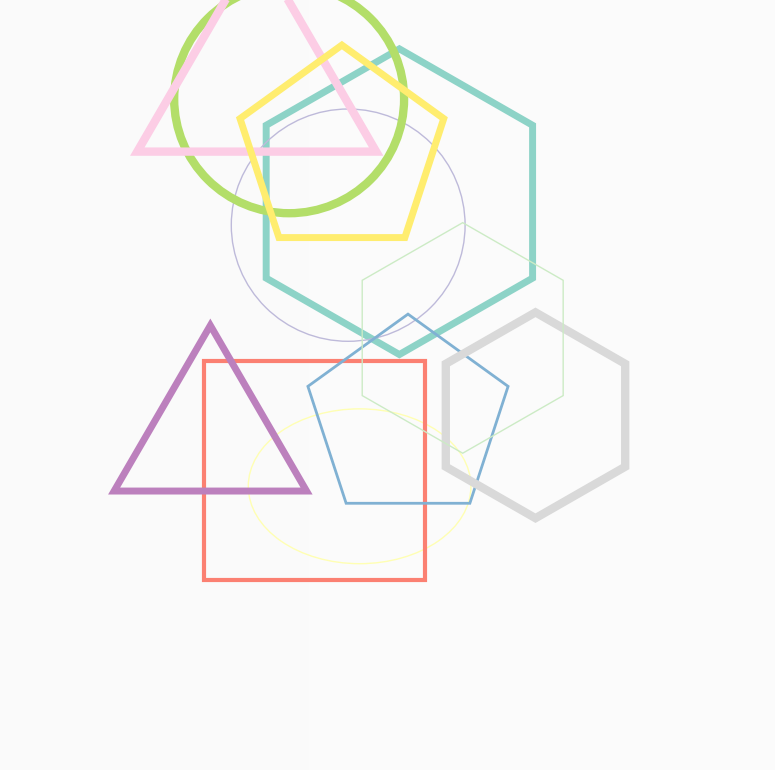[{"shape": "hexagon", "thickness": 2.5, "radius": 0.99, "center": [0.515, 0.738]}, {"shape": "oval", "thickness": 0.5, "radius": 0.72, "center": [0.464, 0.368]}, {"shape": "circle", "thickness": 0.5, "radius": 0.75, "center": [0.449, 0.708]}, {"shape": "square", "thickness": 1.5, "radius": 0.71, "center": [0.406, 0.389]}, {"shape": "pentagon", "thickness": 1, "radius": 0.68, "center": [0.526, 0.456]}, {"shape": "circle", "thickness": 3, "radius": 0.74, "center": [0.373, 0.871]}, {"shape": "triangle", "thickness": 3, "radius": 0.89, "center": [0.331, 0.892]}, {"shape": "hexagon", "thickness": 3, "radius": 0.67, "center": [0.691, 0.461]}, {"shape": "triangle", "thickness": 2.5, "radius": 0.72, "center": [0.271, 0.434]}, {"shape": "hexagon", "thickness": 0.5, "radius": 0.75, "center": [0.597, 0.561]}, {"shape": "pentagon", "thickness": 2.5, "radius": 0.69, "center": [0.441, 0.803]}]